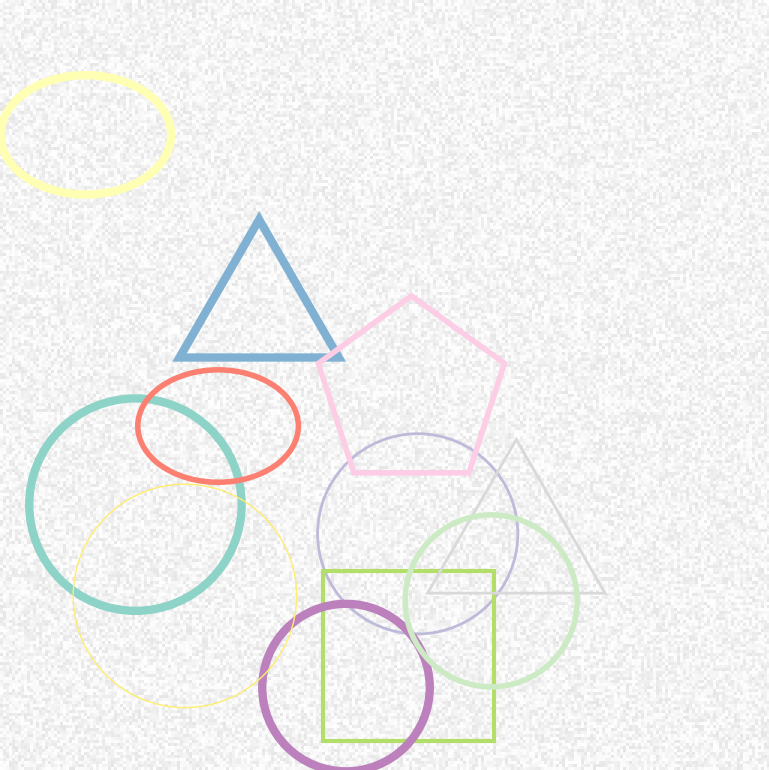[{"shape": "circle", "thickness": 3, "radius": 0.69, "center": [0.176, 0.345]}, {"shape": "oval", "thickness": 3, "radius": 0.55, "center": [0.111, 0.825]}, {"shape": "circle", "thickness": 1, "radius": 0.65, "center": [0.542, 0.307]}, {"shape": "oval", "thickness": 2, "radius": 0.52, "center": [0.283, 0.447]}, {"shape": "triangle", "thickness": 3, "radius": 0.6, "center": [0.337, 0.595]}, {"shape": "square", "thickness": 1.5, "radius": 0.55, "center": [0.531, 0.148]}, {"shape": "pentagon", "thickness": 2, "radius": 0.64, "center": [0.534, 0.489]}, {"shape": "triangle", "thickness": 1, "radius": 0.67, "center": [0.671, 0.296]}, {"shape": "circle", "thickness": 3, "radius": 0.54, "center": [0.449, 0.107]}, {"shape": "circle", "thickness": 2, "radius": 0.56, "center": [0.638, 0.22]}, {"shape": "circle", "thickness": 0.5, "radius": 0.73, "center": [0.24, 0.226]}]